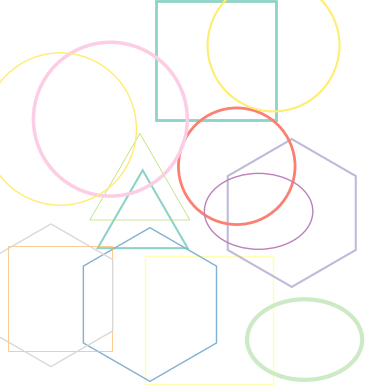[{"shape": "triangle", "thickness": 1.5, "radius": 0.67, "center": [0.371, 0.423]}, {"shape": "square", "thickness": 2, "radius": 0.78, "center": [0.561, 0.843]}, {"shape": "square", "thickness": 1, "radius": 0.83, "center": [0.543, 0.168]}, {"shape": "hexagon", "thickness": 1.5, "radius": 0.96, "center": [0.758, 0.447]}, {"shape": "circle", "thickness": 2, "radius": 0.76, "center": [0.615, 0.568]}, {"shape": "hexagon", "thickness": 1, "radius": 1.0, "center": [0.389, 0.209]}, {"shape": "square", "thickness": 0.5, "radius": 0.68, "center": [0.156, 0.224]}, {"shape": "triangle", "thickness": 0.5, "radius": 0.75, "center": [0.363, 0.504]}, {"shape": "circle", "thickness": 2.5, "radius": 1.0, "center": [0.287, 0.69]}, {"shape": "hexagon", "thickness": 1, "radius": 0.93, "center": [0.132, 0.233]}, {"shape": "oval", "thickness": 1, "radius": 0.7, "center": [0.672, 0.451]}, {"shape": "oval", "thickness": 3, "radius": 0.75, "center": [0.791, 0.118]}, {"shape": "circle", "thickness": 1, "radius": 0.99, "center": [0.157, 0.665]}, {"shape": "circle", "thickness": 1.5, "radius": 0.86, "center": [0.71, 0.882]}]